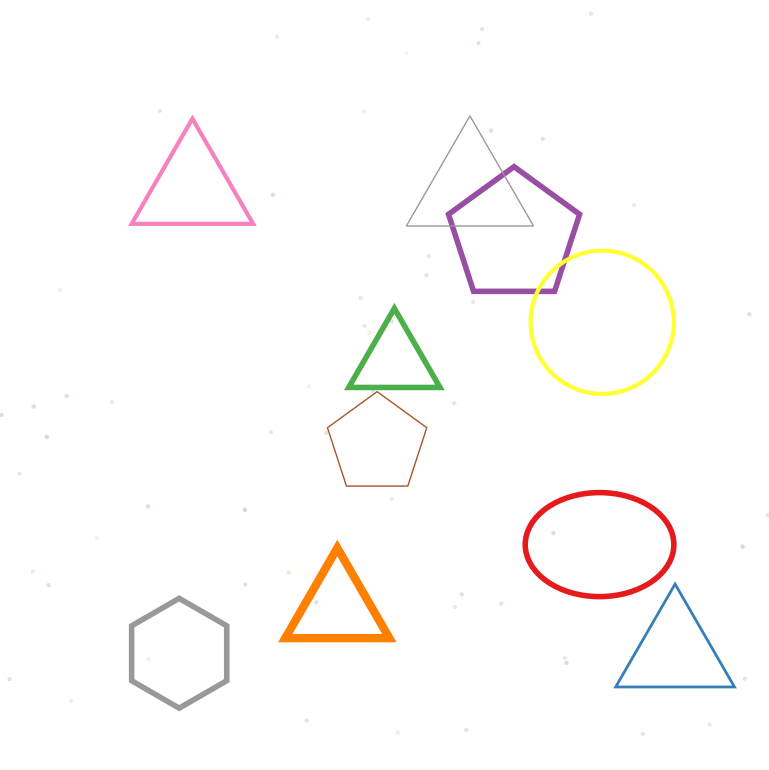[{"shape": "oval", "thickness": 2, "radius": 0.48, "center": [0.779, 0.293]}, {"shape": "triangle", "thickness": 1, "radius": 0.45, "center": [0.877, 0.152]}, {"shape": "triangle", "thickness": 2, "radius": 0.34, "center": [0.512, 0.531]}, {"shape": "pentagon", "thickness": 2, "radius": 0.45, "center": [0.668, 0.694]}, {"shape": "triangle", "thickness": 3, "radius": 0.39, "center": [0.438, 0.21]}, {"shape": "circle", "thickness": 1.5, "radius": 0.47, "center": [0.782, 0.581]}, {"shape": "pentagon", "thickness": 0.5, "radius": 0.34, "center": [0.49, 0.424]}, {"shape": "triangle", "thickness": 1.5, "radius": 0.46, "center": [0.25, 0.755]}, {"shape": "hexagon", "thickness": 2, "radius": 0.36, "center": [0.233, 0.152]}, {"shape": "triangle", "thickness": 0.5, "radius": 0.48, "center": [0.61, 0.754]}]